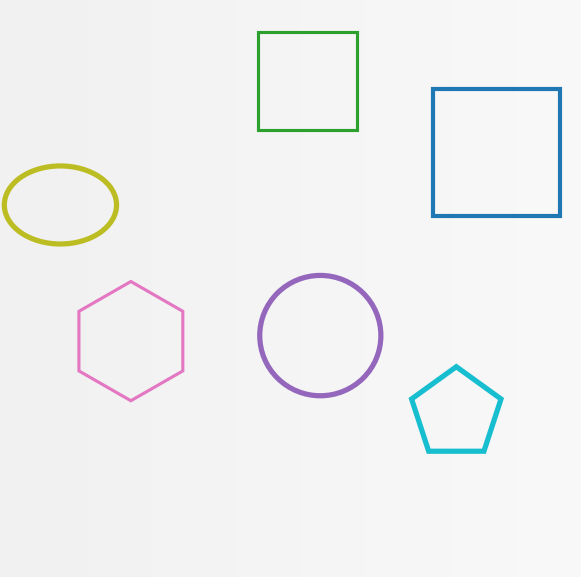[{"shape": "square", "thickness": 2, "radius": 0.55, "center": [0.854, 0.735]}, {"shape": "square", "thickness": 1.5, "radius": 0.42, "center": [0.529, 0.859]}, {"shape": "circle", "thickness": 2.5, "radius": 0.52, "center": [0.551, 0.418]}, {"shape": "hexagon", "thickness": 1.5, "radius": 0.52, "center": [0.225, 0.408]}, {"shape": "oval", "thickness": 2.5, "radius": 0.48, "center": [0.104, 0.644]}, {"shape": "pentagon", "thickness": 2.5, "radius": 0.4, "center": [0.785, 0.283]}]